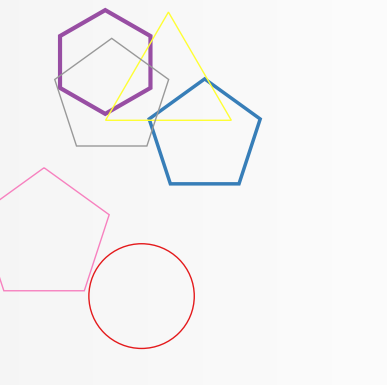[{"shape": "circle", "thickness": 1, "radius": 0.68, "center": [0.365, 0.231]}, {"shape": "pentagon", "thickness": 2.5, "radius": 0.75, "center": [0.528, 0.644]}, {"shape": "hexagon", "thickness": 3, "radius": 0.67, "center": [0.272, 0.839]}, {"shape": "triangle", "thickness": 1, "radius": 0.94, "center": [0.435, 0.781]}, {"shape": "pentagon", "thickness": 1, "radius": 0.88, "center": [0.114, 0.388]}, {"shape": "pentagon", "thickness": 1, "radius": 0.77, "center": [0.288, 0.746]}]